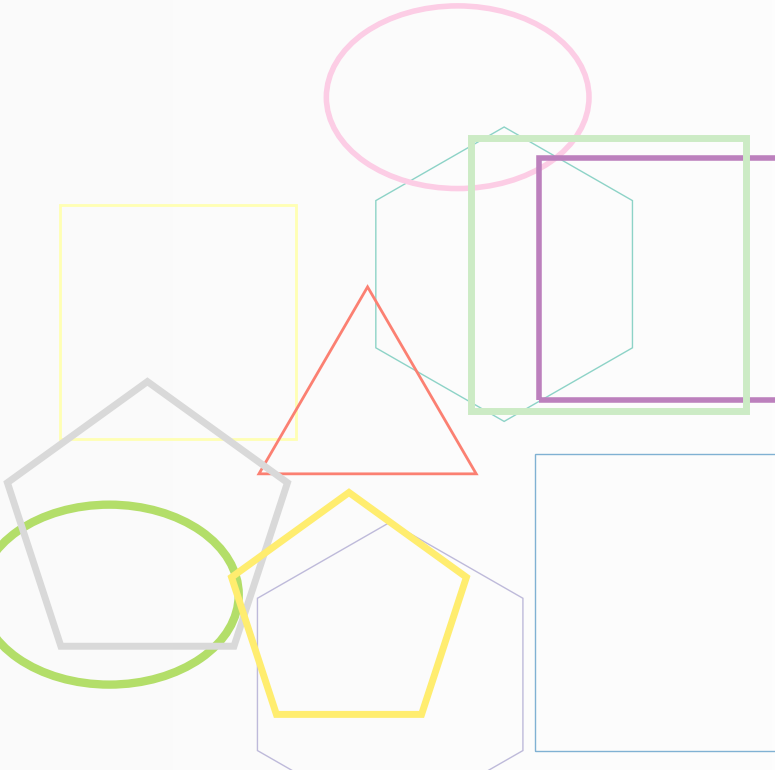[{"shape": "hexagon", "thickness": 0.5, "radius": 0.96, "center": [0.651, 0.644]}, {"shape": "square", "thickness": 1, "radius": 0.76, "center": [0.229, 0.582]}, {"shape": "hexagon", "thickness": 0.5, "radius": 0.99, "center": [0.503, 0.124]}, {"shape": "triangle", "thickness": 1, "radius": 0.81, "center": [0.474, 0.466]}, {"shape": "square", "thickness": 0.5, "radius": 0.96, "center": [0.882, 0.217]}, {"shape": "oval", "thickness": 3, "radius": 0.83, "center": [0.141, 0.228]}, {"shape": "oval", "thickness": 2, "radius": 0.85, "center": [0.591, 0.874]}, {"shape": "pentagon", "thickness": 2.5, "radius": 0.95, "center": [0.19, 0.314]}, {"shape": "square", "thickness": 2, "radius": 0.79, "center": [0.853, 0.638]}, {"shape": "square", "thickness": 2.5, "radius": 0.89, "center": [0.785, 0.643]}, {"shape": "pentagon", "thickness": 2.5, "radius": 0.8, "center": [0.45, 0.201]}]